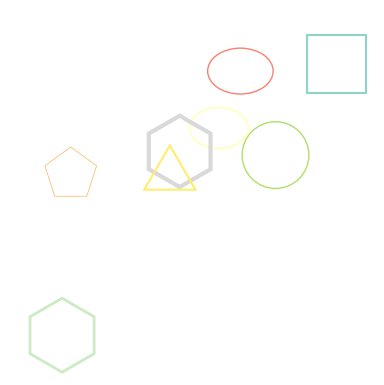[{"shape": "square", "thickness": 1.5, "radius": 0.38, "center": [0.874, 0.833]}, {"shape": "oval", "thickness": 1, "radius": 0.38, "center": [0.568, 0.667]}, {"shape": "oval", "thickness": 1, "radius": 0.43, "center": [0.624, 0.815]}, {"shape": "pentagon", "thickness": 0.5, "radius": 0.35, "center": [0.184, 0.547]}, {"shape": "circle", "thickness": 1, "radius": 0.43, "center": [0.716, 0.597]}, {"shape": "hexagon", "thickness": 3, "radius": 0.46, "center": [0.467, 0.607]}, {"shape": "hexagon", "thickness": 2, "radius": 0.48, "center": [0.161, 0.129]}, {"shape": "triangle", "thickness": 1.5, "radius": 0.38, "center": [0.441, 0.546]}]